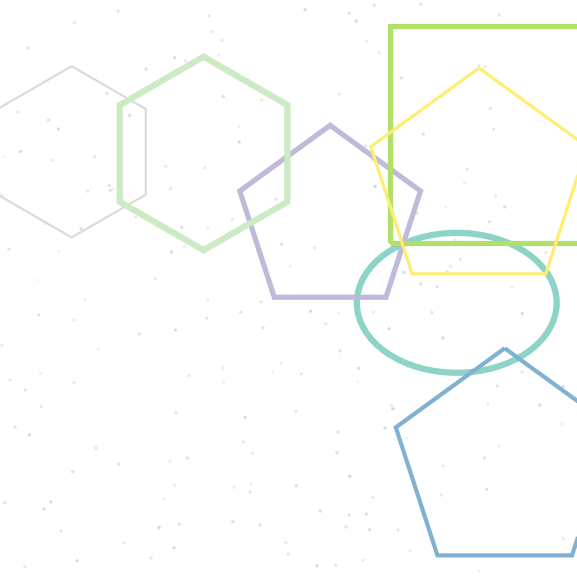[{"shape": "oval", "thickness": 3, "radius": 0.87, "center": [0.791, 0.475]}, {"shape": "pentagon", "thickness": 2.5, "radius": 0.82, "center": [0.572, 0.618]}, {"shape": "pentagon", "thickness": 2, "radius": 0.99, "center": [0.874, 0.198]}, {"shape": "square", "thickness": 2.5, "radius": 0.94, "center": [0.863, 0.767]}, {"shape": "hexagon", "thickness": 1, "radius": 0.74, "center": [0.124, 0.736]}, {"shape": "hexagon", "thickness": 3, "radius": 0.84, "center": [0.353, 0.733]}, {"shape": "pentagon", "thickness": 1.5, "radius": 0.98, "center": [0.829, 0.684]}]